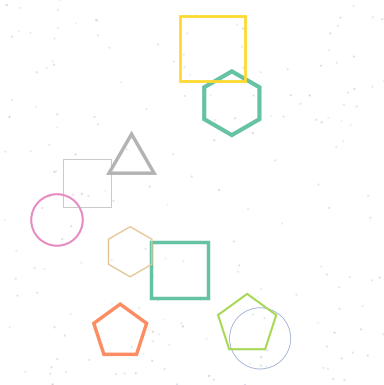[{"shape": "hexagon", "thickness": 3, "radius": 0.41, "center": [0.602, 0.732]}, {"shape": "square", "thickness": 2.5, "radius": 0.37, "center": [0.466, 0.299]}, {"shape": "pentagon", "thickness": 2.5, "radius": 0.36, "center": [0.312, 0.138]}, {"shape": "circle", "thickness": 0.5, "radius": 0.4, "center": [0.676, 0.121]}, {"shape": "circle", "thickness": 1.5, "radius": 0.33, "center": [0.148, 0.429]}, {"shape": "pentagon", "thickness": 1.5, "radius": 0.4, "center": [0.642, 0.157]}, {"shape": "square", "thickness": 2, "radius": 0.42, "center": [0.553, 0.875]}, {"shape": "hexagon", "thickness": 1, "radius": 0.33, "center": [0.338, 0.346]}, {"shape": "square", "thickness": 0.5, "radius": 0.32, "center": [0.226, 0.524]}, {"shape": "triangle", "thickness": 2.5, "radius": 0.34, "center": [0.342, 0.584]}]